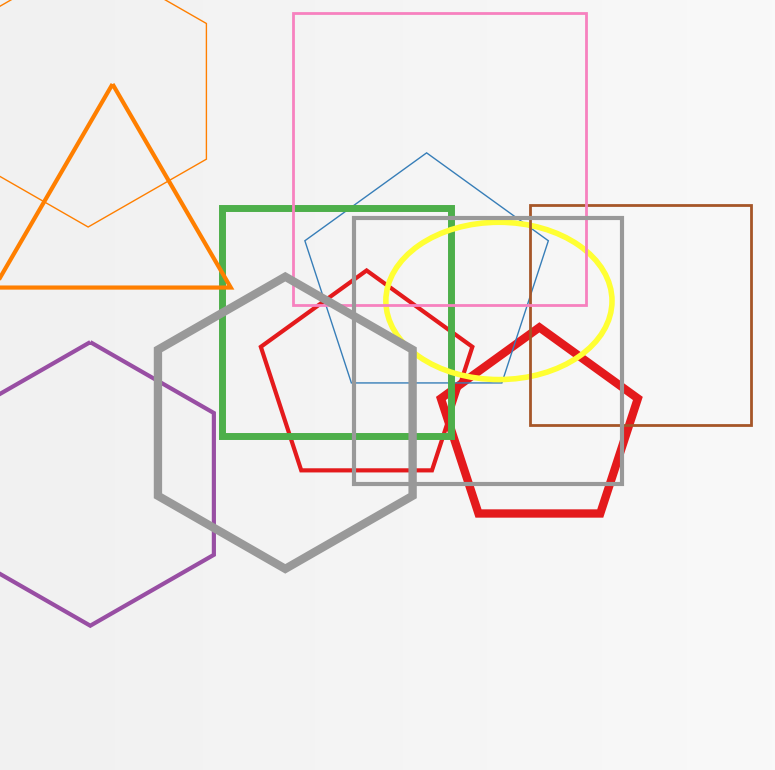[{"shape": "pentagon", "thickness": 1.5, "radius": 0.72, "center": [0.473, 0.505]}, {"shape": "pentagon", "thickness": 3, "radius": 0.67, "center": [0.696, 0.441]}, {"shape": "pentagon", "thickness": 0.5, "radius": 0.83, "center": [0.55, 0.636]}, {"shape": "square", "thickness": 2.5, "radius": 0.74, "center": [0.434, 0.582]}, {"shape": "hexagon", "thickness": 1.5, "radius": 0.92, "center": [0.116, 0.372]}, {"shape": "triangle", "thickness": 1.5, "radius": 0.88, "center": [0.145, 0.715]}, {"shape": "hexagon", "thickness": 0.5, "radius": 0.88, "center": [0.114, 0.881]}, {"shape": "oval", "thickness": 2, "radius": 0.73, "center": [0.644, 0.609]}, {"shape": "square", "thickness": 1, "radius": 0.71, "center": [0.826, 0.591]}, {"shape": "square", "thickness": 1, "radius": 0.95, "center": [0.567, 0.793]}, {"shape": "square", "thickness": 1.5, "radius": 0.87, "center": [0.63, 0.544]}, {"shape": "hexagon", "thickness": 3, "radius": 0.95, "center": [0.368, 0.451]}]